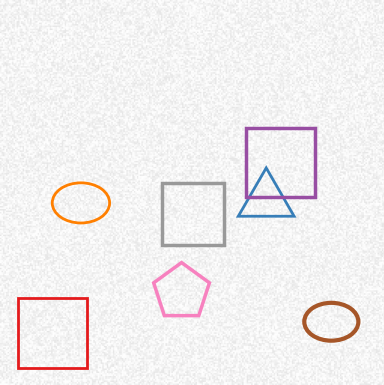[{"shape": "square", "thickness": 2, "radius": 0.45, "center": [0.136, 0.135]}, {"shape": "triangle", "thickness": 2, "radius": 0.42, "center": [0.691, 0.48]}, {"shape": "square", "thickness": 2.5, "radius": 0.45, "center": [0.729, 0.577]}, {"shape": "oval", "thickness": 2, "radius": 0.37, "center": [0.21, 0.473]}, {"shape": "oval", "thickness": 3, "radius": 0.35, "center": [0.861, 0.164]}, {"shape": "pentagon", "thickness": 2.5, "radius": 0.38, "center": [0.472, 0.242]}, {"shape": "square", "thickness": 2.5, "radius": 0.4, "center": [0.501, 0.445]}]